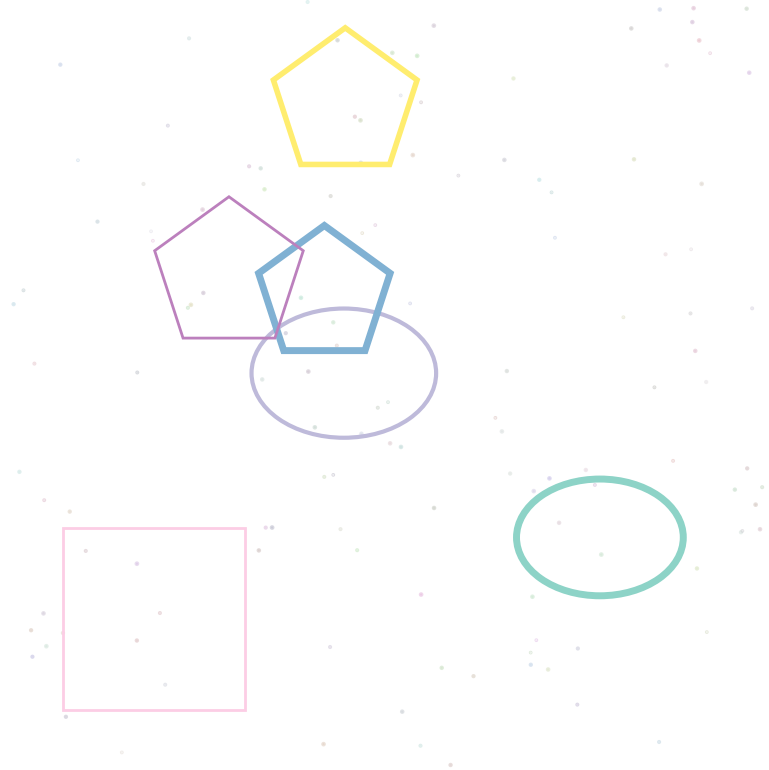[{"shape": "oval", "thickness": 2.5, "radius": 0.54, "center": [0.779, 0.302]}, {"shape": "oval", "thickness": 1.5, "radius": 0.6, "center": [0.447, 0.515]}, {"shape": "pentagon", "thickness": 2.5, "radius": 0.45, "center": [0.421, 0.617]}, {"shape": "square", "thickness": 1, "radius": 0.59, "center": [0.2, 0.196]}, {"shape": "pentagon", "thickness": 1, "radius": 0.51, "center": [0.297, 0.643]}, {"shape": "pentagon", "thickness": 2, "radius": 0.49, "center": [0.448, 0.866]}]